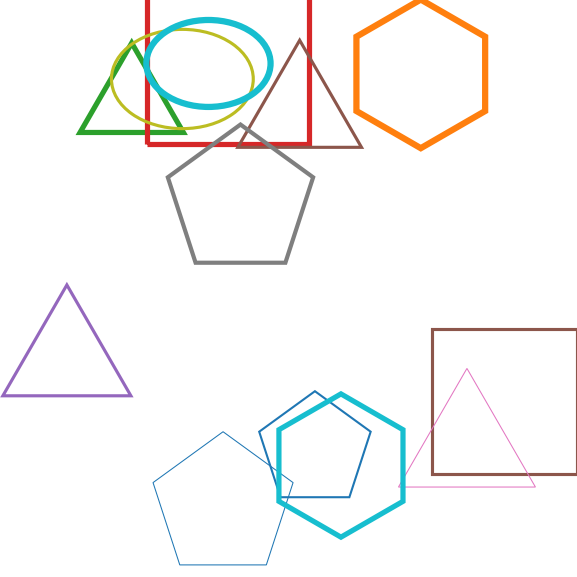[{"shape": "pentagon", "thickness": 0.5, "radius": 0.64, "center": [0.386, 0.124]}, {"shape": "pentagon", "thickness": 1, "radius": 0.51, "center": [0.545, 0.22]}, {"shape": "hexagon", "thickness": 3, "radius": 0.64, "center": [0.729, 0.871]}, {"shape": "triangle", "thickness": 2.5, "radius": 0.52, "center": [0.228, 0.821]}, {"shape": "square", "thickness": 2.5, "radius": 0.7, "center": [0.395, 0.891]}, {"shape": "triangle", "thickness": 1.5, "radius": 0.64, "center": [0.116, 0.378]}, {"shape": "triangle", "thickness": 1.5, "radius": 0.62, "center": [0.519, 0.806]}, {"shape": "square", "thickness": 1.5, "radius": 0.63, "center": [0.874, 0.304]}, {"shape": "triangle", "thickness": 0.5, "radius": 0.68, "center": [0.809, 0.224]}, {"shape": "pentagon", "thickness": 2, "radius": 0.66, "center": [0.416, 0.651]}, {"shape": "oval", "thickness": 1.5, "radius": 0.61, "center": [0.316, 0.862]}, {"shape": "oval", "thickness": 3, "radius": 0.54, "center": [0.361, 0.889]}, {"shape": "hexagon", "thickness": 2.5, "radius": 0.62, "center": [0.59, 0.193]}]